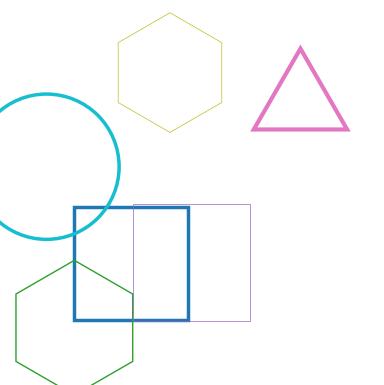[{"shape": "square", "thickness": 2.5, "radius": 0.74, "center": [0.34, 0.315]}, {"shape": "hexagon", "thickness": 1, "radius": 0.88, "center": [0.193, 0.149]}, {"shape": "square", "thickness": 0.5, "radius": 0.76, "center": [0.499, 0.317]}, {"shape": "triangle", "thickness": 3, "radius": 0.7, "center": [0.78, 0.734]}, {"shape": "hexagon", "thickness": 0.5, "radius": 0.78, "center": [0.441, 0.811]}, {"shape": "circle", "thickness": 2.5, "radius": 0.94, "center": [0.121, 0.567]}]